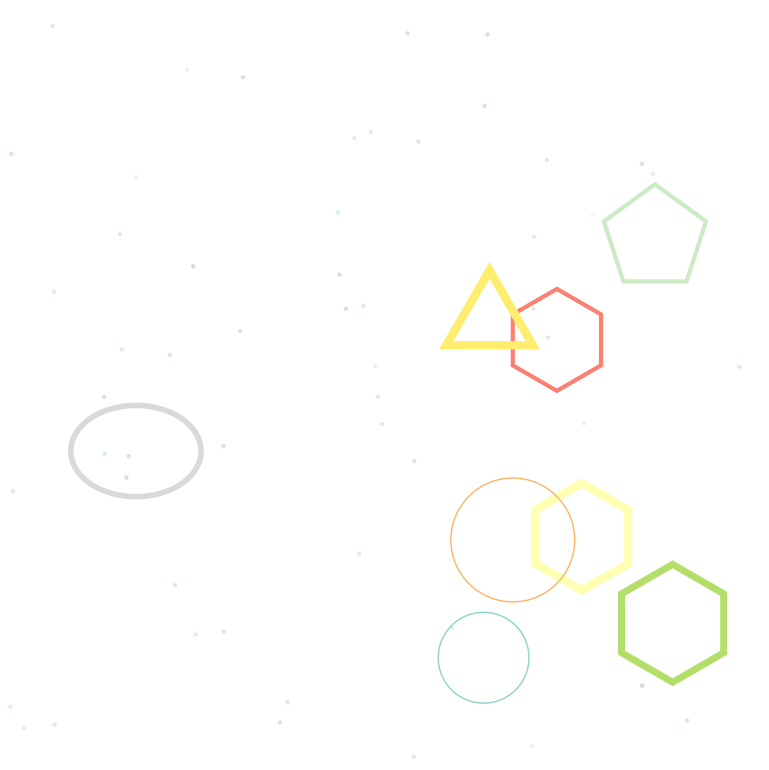[{"shape": "circle", "thickness": 0.5, "radius": 0.29, "center": [0.628, 0.146]}, {"shape": "hexagon", "thickness": 3, "radius": 0.35, "center": [0.756, 0.303]}, {"shape": "hexagon", "thickness": 1.5, "radius": 0.33, "center": [0.723, 0.559]}, {"shape": "circle", "thickness": 0.5, "radius": 0.4, "center": [0.666, 0.299]}, {"shape": "hexagon", "thickness": 2.5, "radius": 0.38, "center": [0.874, 0.191]}, {"shape": "oval", "thickness": 2, "radius": 0.42, "center": [0.176, 0.414]}, {"shape": "pentagon", "thickness": 1.5, "radius": 0.35, "center": [0.851, 0.691]}, {"shape": "triangle", "thickness": 3, "radius": 0.32, "center": [0.636, 0.584]}]